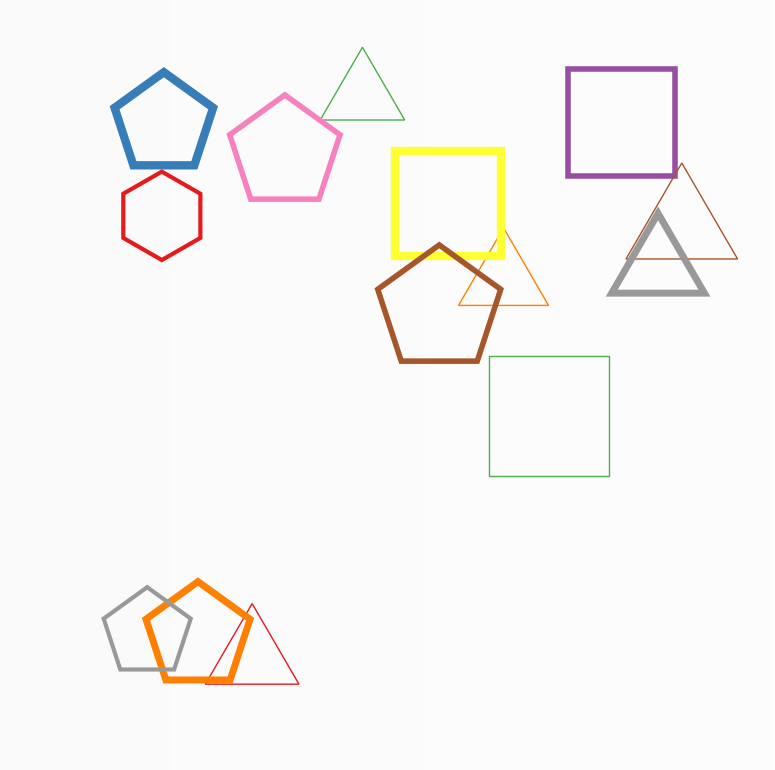[{"shape": "hexagon", "thickness": 1.5, "radius": 0.29, "center": [0.209, 0.72]}, {"shape": "triangle", "thickness": 0.5, "radius": 0.35, "center": [0.325, 0.146]}, {"shape": "pentagon", "thickness": 3, "radius": 0.33, "center": [0.211, 0.839]}, {"shape": "triangle", "thickness": 0.5, "radius": 0.31, "center": [0.468, 0.876]}, {"shape": "square", "thickness": 0.5, "radius": 0.39, "center": [0.708, 0.46]}, {"shape": "square", "thickness": 2, "radius": 0.34, "center": [0.802, 0.841]}, {"shape": "pentagon", "thickness": 2.5, "radius": 0.35, "center": [0.255, 0.174]}, {"shape": "triangle", "thickness": 0.5, "radius": 0.34, "center": [0.65, 0.637]}, {"shape": "square", "thickness": 3, "radius": 0.34, "center": [0.578, 0.736]}, {"shape": "triangle", "thickness": 0.5, "radius": 0.42, "center": [0.88, 0.705]}, {"shape": "pentagon", "thickness": 2, "radius": 0.42, "center": [0.567, 0.598]}, {"shape": "pentagon", "thickness": 2, "radius": 0.37, "center": [0.368, 0.802]}, {"shape": "triangle", "thickness": 2.5, "radius": 0.35, "center": [0.849, 0.654]}, {"shape": "pentagon", "thickness": 1.5, "radius": 0.3, "center": [0.19, 0.178]}]